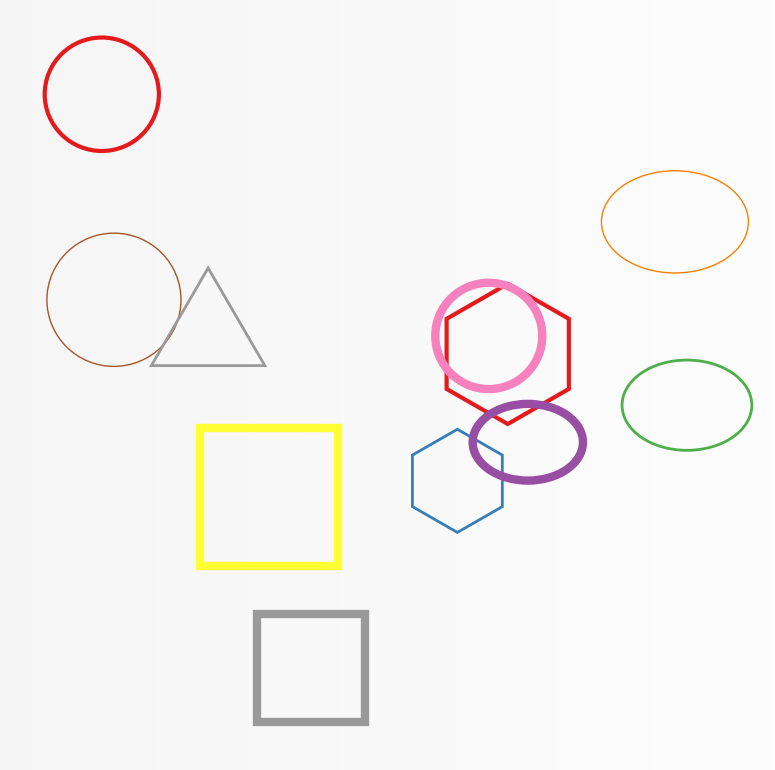[{"shape": "circle", "thickness": 1.5, "radius": 0.37, "center": [0.131, 0.878]}, {"shape": "hexagon", "thickness": 1.5, "radius": 0.46, "center": [0.655, 0.54]}, {"shape": "hexagon", "thickness": 1, "radius": 0.33, "center": [0.59, 0.376]}, {"shape": "oval", "thickness": 1, "radius": 0.42, "center": [0.886, 0.474]}, {"shape": "oval", "thickness": 3, "radius": 0.36, "center": [0.681, 0.426]}, {"shape": "oval", "thickness": 0.5, "radius": 0.47, "center": [0.871, 0.712]}, {"shape": "square", "thickness": 3, "radius": 0.45, "center": [0.347, 0.355]}, {"shape": "circle", "thickness": 0.5, "radius": 0.43, "center": [0.147, 0.611]}, {"shape": "circle", "thickness": 3, "radius": 0.35, "center": [0.631, 0.564]}, {"shape": "square", "thickness": 3, "radius": 0.35, "center": [0.402, 0.132]}, {"shape": "triangle", "thickness": 1, "radius": 0.42, "center": [0.269, 0.567]}]